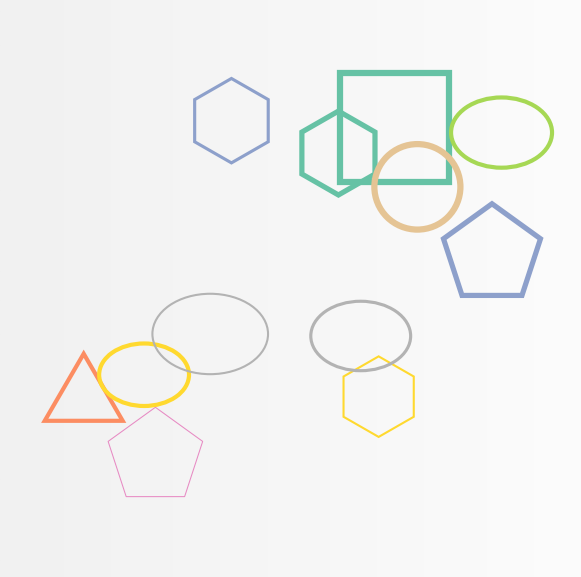[{"shape": "square", "thickness": 3, "radius": 0.47, "center": [0.679, 0.778]}, {"shape": "hexagon", "thickness": 2.5, "radius": 0.36, "center": [0.582, 0.734]}, {"shape": "triangle", "thickness": 2, "radius": 0.39, "center": [0.144, 0.309]}, {"shape": "hexagon", "thickness": 1.5, "radius": 0.37, "center": [0.398, 0.79]}, {"shape": "pentagon", "thickness": 2.5, "radius": 0.44, "center": [0.846, 0.559]}, {"shape": "pentagon", "thickness": 0.5, "radius": 0.43, "center": [0.267, 0.208]}, {"shape": "oval", "thickness": 2, "radius": 0.43, "center": [0.863, 0.77]}, {"shape": "oval", "thickness": 2, "radius": 0.39, "center": [0.248, 0.35]}, {"shape": "hexagon", "thickness": 1, "radius": 0.35, "center": [0.651, 0.312]}, {"shape": "circle", "thickness": 3, "radius": 0.37, "center": [0.718, 0.676]}, {"shape": "oval", "thickness": 1.5, "radius": 0.43, "center": [0.621, 0.417]}, {"shape": "oval", "thickness": 1, "radius": 0.5, "center": [0.362, 0.421]}]